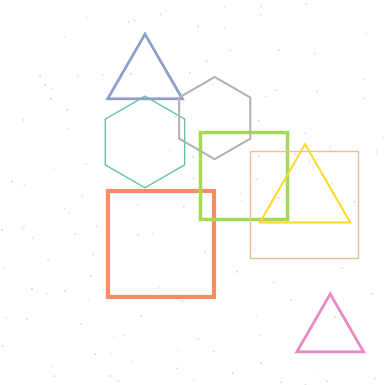[{"shape": "hexagon", "thickness": 1, "radius": 0.59, "center": [0.377, 0.631]}, {"shape": "square", "thickness": 3, "radius": 0.69, "center": [0.418, 0.367]}, {"shape": "triangle", "thickness": 2, "radius": 0.56, "center": [0.377, 0.799]}, {"shape": "triangle", "thickness": 2, "radius": 0.5, "center": [0.858, 0.136]}, {"shape": "square", "thickness": 2.5, "radius": 0.57, "center": [0.633, 0.544]}, {"shape": "triangle", "thickness": 1.5, "radius": 0.68, "center": [0.792, 0.49]}, {"shape": "square", "thickness": 1, "radius": 0.7, "center": [0.789, 0.47]}, {"shape": "hexagon", "thickness": 1.5, "radius": 0.53, "center": [0.558, 0.693]}]